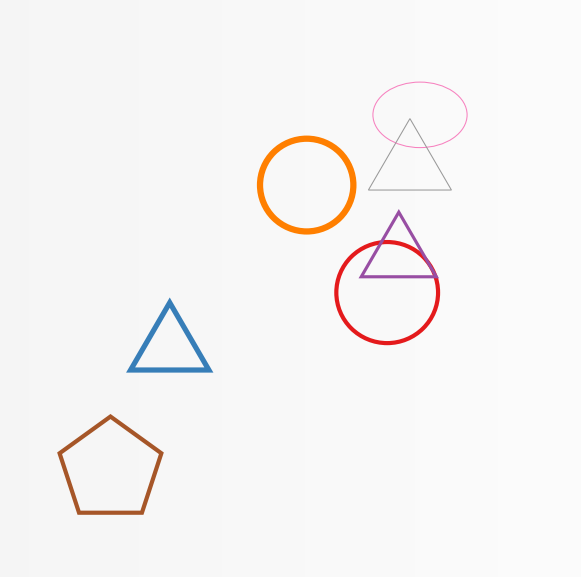[{"shape": "circle", "thickness": 2, "radius": 0.44, "center": [0.666, 0.493]}, {"shape": "triangle", "thickness": 2.5, "radius": 0.39, "center": [0.292, 0.397]}, {"shape": "triangle", "thickness": 1.5, "radius": 0.37, "center": [0.686, 0.557]}, {"shape": "circle", "thickness": 3, "radius": 0.4, "center": [0.528, 0.679]}, {"shape": "pentagon", "thickness": 2, "radius": 0.46, "center": [0.19, 0.186]}, {"shape": "oval", "thickness": 0.5, "radius": 0.41, "center": [0.723, 0.8]}, {"shape": "triangle", "thickness": 0.5, "radius": 0.41, "center": [0.705, 0.711]}]